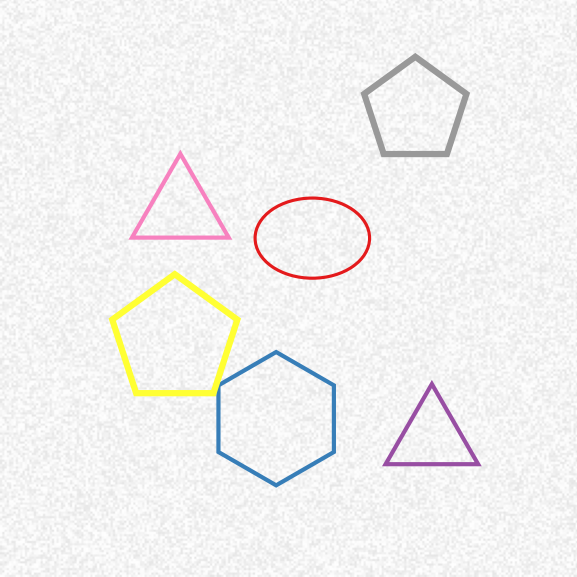[{"shape": "oval", "thickness": 1.5, "radius": 0.5, "center": [0.541, 0.587]}, {"shape": "hexagon", "thickness": 2, "radius": 0.58, "center": [0.478, 0.274]}, {"shape": "triangle", "thickness": 2, "radius": 0.46, "center": [0.748, 0.242]}, {"shape": "pentagon", "thickness": 3, "radius": 0.57, "center": [0.303, 0.41]}, {"shape": "triangle", "thickness": 2, "radius": 0.48, "center": [0.312, 0.636]}, {"shape": "pentagon", "thickness": 3, "radius": 0.47, "center": [0.719, 0.808]}]